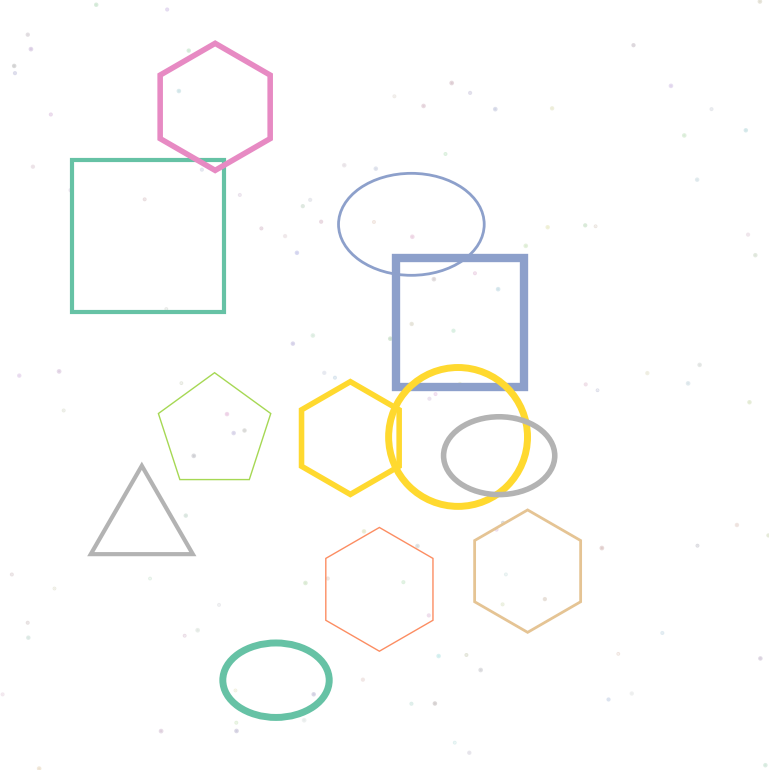[{"shape": "square", "thickness": 1.5, "radius": 0.49, "center": [0.192, 0.694]}, {"shape": "oval", "thickness": 2.5, "radius": 0.35, "center": [0.358, 0.117]}, {"shape": "hexagon", "thickness": 0.5, "radius": 0.4, "center": [0.493, 0.235]}, {"shape": "oval", "thickness": 1, "radius": 0.47, "center": [0.534, 0.709]}, {"shape": "square", "thickness": 3, "radius": 0.42, "center": [0.597, 0.581]}, {"shape": "hexagon", "thickness": 2, "radius": 0.41, "center": [0.279, 0.861]}, {"shape": "pentagon", "thickness": 0.5, "radius": 0.38, "center": [0.279, 0.439]}, {"shape": "hexagon", "thickness": 2, "radius": 0.37, "center": [0.455, 0.431]}, {"shape": "circle", "thickness": 2.5, "radius": 0.45, "center": [0.595, 0.433]}, {"shape": "hexagon", "thickness": 1, "radius": 0.4, "center": [0.685, 0.258]}, {"shape": "triangle", "thickness": 1.5, "radius": 0.38, "center": [0.184, 0.319]}, {"shape": "oval", "thickness": 2, "radius": 0.36, "center": [0.648, 0.408]}]